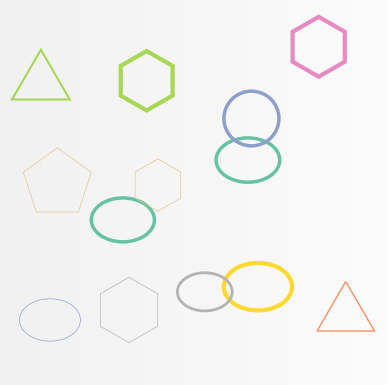[{"shape": "oval", "thickness": 2.5, "radius": 0.41, "center": [0.64, 0.584]}, {"shape": "oval", "thickness": 2.5, "radius": 0.41, "center": [0.317, 0.429]}, {"shape": "triangle", "thickness": 1, "radius": 0.43, "center": [0.892, 0.183]}, {"shape": "oval", "thickness": 0.5, "radius": 0.39, "center": [0.129, 0.169]}, {"shape": "circle", "thickness": 2.5, "radius": 0.36, "center": [0.649, 0.692]}, {"shape": "hexagon", "thickness": 3, "radius": 0.39, "center": [0.822, 0.879]}, {"shape": "triangle", "thickness": 1.5, "radius": 0.43, "center": [0.106, 0.785]}, {"shape": "hexagon", "thickness": 3, "radius": 0.39, "center": [0.378, 0.79]}, {"shape": "oval", "thickness": 3, "radius": 0.44, "center": [0.666, 0.255]}, {"shape": "pentagon", "thickness": 0.5, "radius": 0.46, "center": [0.148, 0.524]}, {"shape": "hexagon", "thickness": 0.5, "radius": 0.34, "center": [0.408, 0.519]}, {"shape": "hexagon", "thickness": 0.5, "radius": 0.42, "center": [0.333, 0.195]}, {"shape": "oval", "thickness": 2, "radius": 0.35, "center": [0.529, 0.242]}]